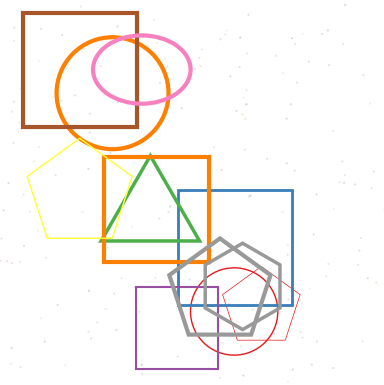[{"shape": "circle", "thickness": 1, "radius": 0.57, "center": [0.608, 0.191]}, {"shape": "pentagon", "thickness": 0.5, "radius": 0.53, "center": [0.679, 0.202]}, {"shape": "square", "thickness": 2, "radius": 0.74, "center": [0.611, 0.357]}, {"shape": "triangle", "thickness": 2.5, "radius": 0.74, "center": [0.391, 0.448]}, {"shape": "square", "thickness": 1.5, "radius": 0.53, "center": [0.46, 0.148]}, {"shape": "square", "thickness": 3, "radius": 0.68, "center": [0.407, 0.456]}, {"shape": "circle", "thickness": 3, "radius": 0.73, "center": [0.292, 0.758]}, {"shape": "pentagon", "thickness": 1, "radius": 0.72, "center": [0.207, 0.497]}, {"shape": "square", "thickness": 3, "radius": 0.74, "center": [0.208, 0.818]}, {"shape": "oval", "thickness": 3, "radius": 0.63, "center": [0.368, 0.819]}, {"shape": "hexagon", "thickness": 2.5, "radius": 0.56, "center": [0.63, 0.256]}, {"shape": "pentagon", "thickness": 3, "radius": 0.69, "center": [0.571, 0.243]}]